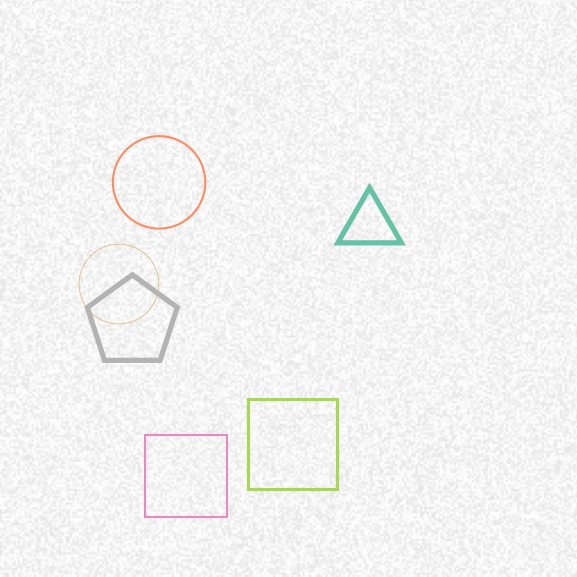[{"shape": "triangle", "thickness": 2.5, "radius": 0.32, "center": [0.64, 0.61]}, {"shape": "circle", "thickness": 1, "radius": 0.4, "center": [0.275, 0.683]}, {"shape": "square", "thickness": 1, "radius": 0.36, "center": [0.322, 0.176]}, {"shape": "square", "thickness": 1.5, "radius": 0.39, "center": [0.506, 0.23]}, {"shape": "circle", "thickness": 0.5, "radius": 0.35, "center": [0.206, 0.507]}, {"shape": "pentagon", "thickness": 2.5, "radius": 0.41, "center": [0.229, 0.441]}]